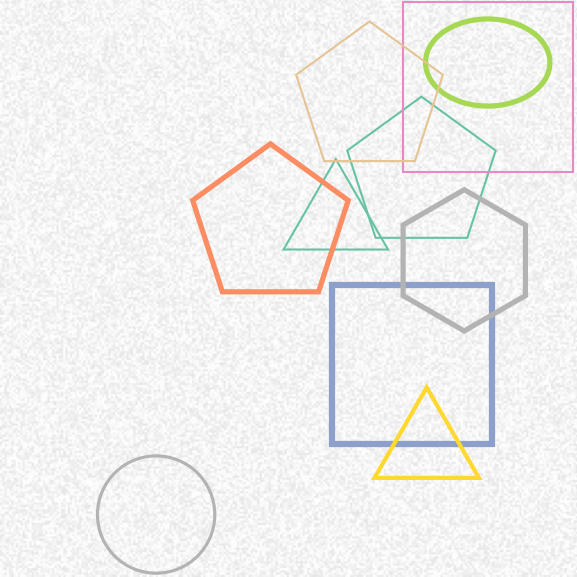[{"shape": "triangle", "thickness": 1, "radius": 0.52, "center": [0.581, 0.619]}, {"shape": "pentagon", "thickness": 1, "radius": 0.68, "center": [0.73, 0.697]}, {"shape": "pentagon", "thickness": 2.5, "radius": 0.71, "center": [0.468, 0.608]}, {"shape": "square", "thickness": 3, "radius": 0.69, "center": [0.713, 0.367]}, {"shape": "square", "thickness": 1, "radius": 0.74, "center": [0.845, 0.849]}, {"shape": "oval", "thickness": 2.5, "radius": 0.54, "center": [0.845, 0.891]}, {"shape": "triangle", "thickness": 2, "radius": 0.52, "center": [0.739, 0.224]}, {"shape": "pentagon", "thickness": 1, "radius": 0.67, "center": [0.64, 0.828]}, {"shape": "circle", "thickness": 1.5, "radius": 0.51, "center": [0.27, 0.108]}, {"shape": "hexagon", "thickness": 2.5, "radius": 0.61, "center": [0.804, 0.548]}]